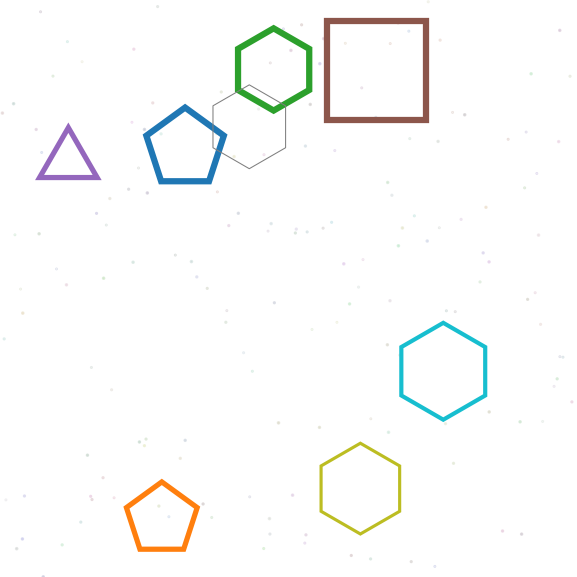[{"shape": "pentagon", "thickness": 3, "radius": 0.35, "center": [0.321, 0.742]}, {"shape": "pentagon", "thickness": 2.5, "radius": 0.32, "center": [0.28, 0.1]}, {"shape": "hexagon", "thickness": 3, "radius": 0.36, "center": [0.474, 0.879]}, {"shape": "triangle", "thickness": 2.5, "radius": 0.29, "center": [0.118, 0.72]}, {"shape": "square", "thickness": 3, "radius": 0.43, "center": [0.652, 0.877]}, {"shape": "hexagon", "thickness": 0.5, "radius": 0.36, "center": [0.432, 0.78]}, {"shape": "hexagon", "thickness": 1.5, "radius": 0.39, "center": [0.624, 0.153]}, {"shape": "hexagon", "thickness": 2, "radius": 0.42, "center": [0.768, 0.356]}]